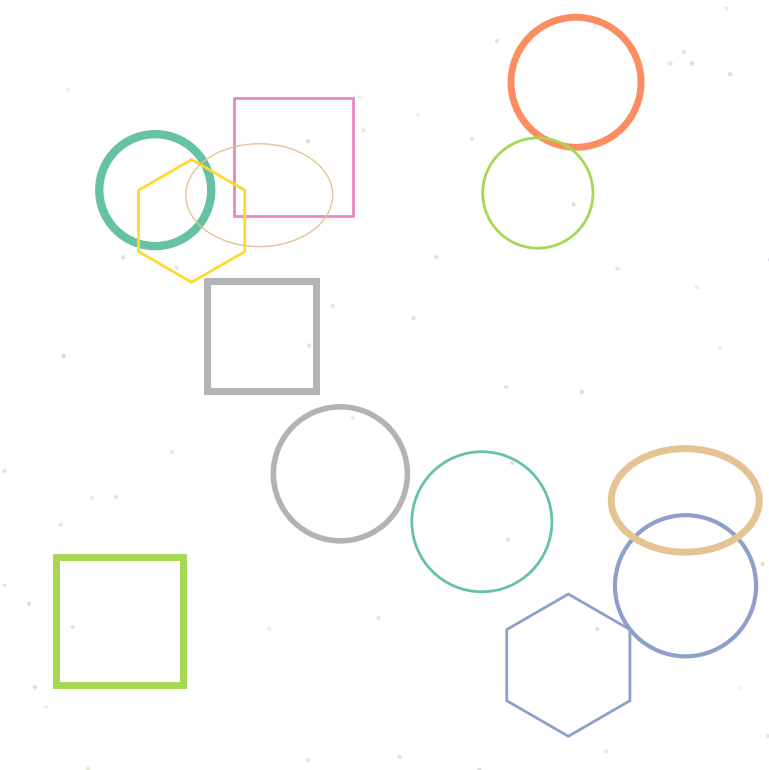[{"shape": "circle", "thickness": 1, "radius": 0.45, "center": [0.626, 0.322]}, {"shape": "circle", "thickness": 3, "radius": 0.36, "center": [0.202, 0.753]}, {"shape": "circle", "thickness": 2.5, "radius": 0.42, "center": [0.748, 0.893]}, {"shape": "circle", "thickness": 1.5, "radius": 0.46, "center": [0.89, 0.239]}, {"shape": "hexagon", "thickness": 1, "radius": 0.46, "center": [0.738, 0.136]}, {"shape": "square", "thickness": 1, "radius": 0.38, "center": [0.381, 0.796]}, {"shape": "circle", "thickness": 1, "radius": 0.36, "center": [0.698, 0.749]}, {"shape": "square", "thickness": 2.5, "radius": 0.41, "center": [0.155, 0.194]}, {"shape": "hexagon", "thickness": 1, "radius": 0.4, "center": [0.249, 0.713]}, {"shape": "oval", "thickness": 0.5, "radius": 0.48, "center": [0.337, 0.747]}, {"shape": "oval", "thickness": 2.5, "radius": 0.48, "center": [0.89, 0.35]}, {"shape": "circle", "thickness": 2, "radius": 0.44, "center": [0.442, 0.385]}, {"shape": "square", "thickness": 2.5, "radius": 0.36, "center": [0.34, 0.564]}]